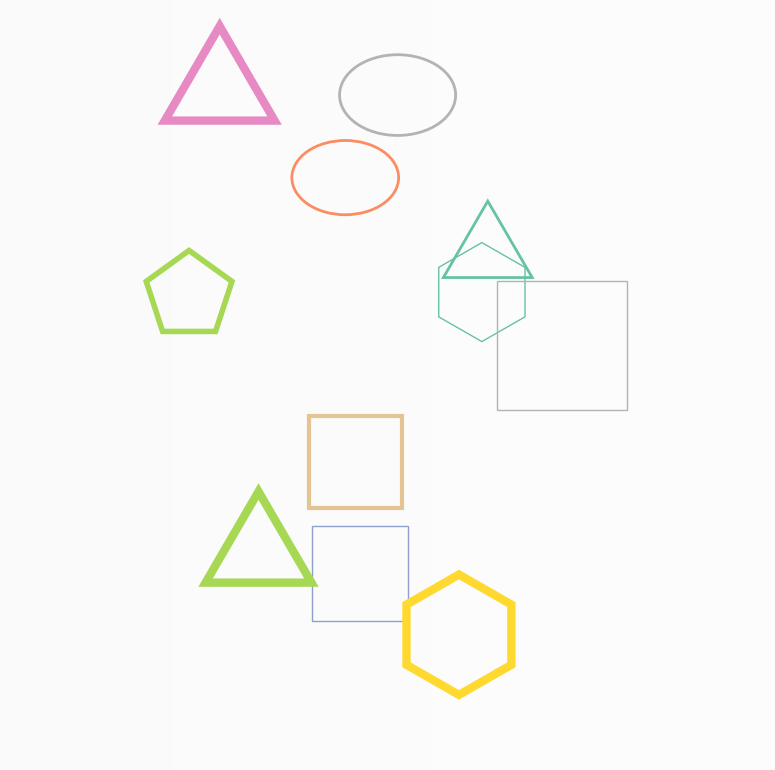[{"shape": "hexagon", "thickness": 0.5, "radius": 0.32, "center": [0.622, 0.621]}, {"shape": "triangle", "thickness": 1, "radius": 0.33, "center": [0.629, 0.673]}, {"shape": "oval", "thickness": 1, "radius": 0.34, "center": [0.445, 0.769]}, {"shape": "square", "thickness": 0.5, "radius": 0.31, "center": [0.464, 0.255]}, {"shape": "triangle", "thickness": 3, "radius": 0.41, "center": [0.283, 0.884]}, {"shape": "pentagon", "thickness": 2, "radius": 0.29, "center": [0.244, 0.617]}, {"shape": "triangle", "thickness": 3, "radius": 0.39, "center": [0.334, 0.283]}, {"shape": "hexagon", "thickness": 3, "radius": 0.39, "center": [0.592, 0.176]}, {"shape": "square", "thickness": 1.5, "radius": 0.3, "center": [0.459, 0.4]}, {"shape": "square", "thickness": 0.5, "radius": 0.42, "center": [0.725, 0.551]}, {"shape": "oval", "thickness": 1, "radius": 0.37, "center": [0.513, 0.877]}]